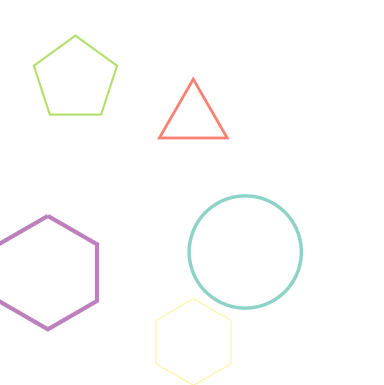[{"shape": "circle", "thickness": 2.5, "radius": 0.73, "center": [0.637, 0.345]}, {"shape": "triangle", "thickness": 2, "radius": 0.51, "center": [0.502, 0.693]}, {"shape": "pentagon", "thickness": 1.5, "radius": 0.57, "center": [0.196, 0.794]}, {"shape": "hexagon", "thickness": 3, "radius": 0.74, "center": [0.124, 0.292]}, {"shape": "hexagon", "thickness": 0.5, "radius": 0.56, "center": [0.503, 0.112]}]